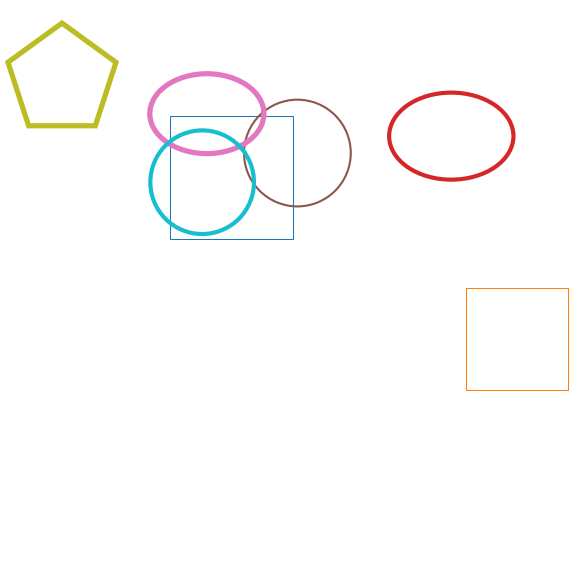[{"shape": "square", "thickness": 0.5, "radius": 0.53, "center": [0.401, 0.692]}, {"shape": "square", "thickness": 0.5, "radius": 0.44, "center": [0.895, 0.412]}, {"shape": "oval", "thickness": 2, "radius": 0.54, "center": [0.781, 0.763]}, {"shape": "circle", "thickness": 1, "radius": 0.46, "center": [0.515, 0.734]}, {"shape": "oval", "thickness": 2.5, "radius": 0.49, "center": [0.358, 0.802]}, {"shape": "pentagon", "thickness": 2.5, "radius": 0.49, "center": [0.107, 0.861]}, {"shape": "circle", "thickness": 2, "radius": 0.45, "center": [0.35, 0.684]}]